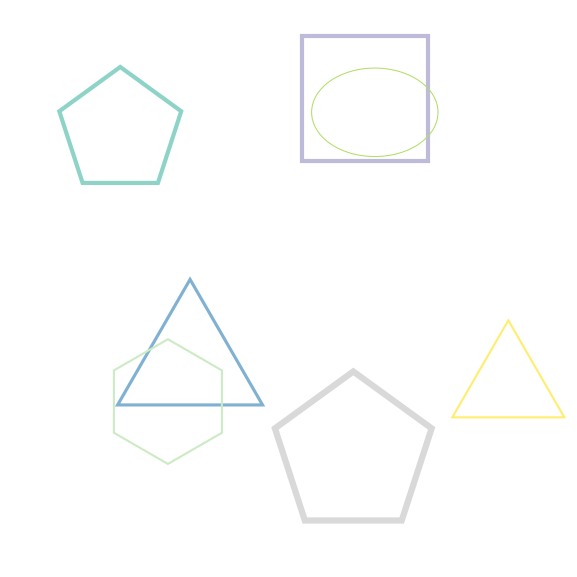[{"shape": "pentagon", "thickness": 2, "radius": 0.55, "center": [0.208, 0.772]}, {"shape": "square", "thickness": 2, "radius": 0.54, "center": [0.632, 0.829]}, {"shape": "triangle", "thickness": 1.5, "radius": 0.72, "center": [0.329, 0.37]}, {"shape": "oval", "thickness": 0.5, "radius": 0.55, "center": [0.649, 0.805]}, {"shape": "pentagon", "thickness": 3, "radius": 0.71, "center": [0.612, 0.213]}, {"shape": "hexagon", "thickness": 1, "radius": 0.54, "center": [0.291, 0.304]}, {"shape": "triangle", "thickness": 1, "radius": 0.56, "center": [0.88, 0.332]}]